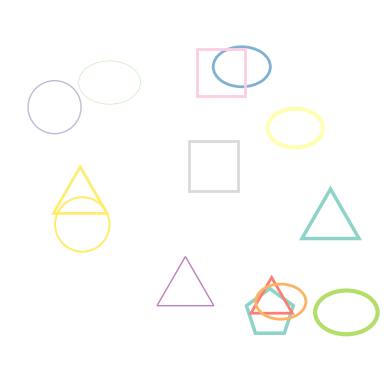[{"shape": "pentagon", "thickness": 2.5, "radius": 0.32, "center": [0.701, 0.186]}, {"shape": "triangle", "thickness": 2.5, "radius": 0.43, "center": [0.858, 0.423]}, {"shape": "oval", "thickness": 3, "radius": 0.36, "center": [0.767, 0.667]}, {"shape": "circle", "thickness": 1, "radius": 0.34, "center": [0.142, 0.722]}, {"shape": "triangle", "thickness": 2, "radius": 0.31, "center": [0.706, 0.217]}, {"shape": "oval", "thickness": 2, "radius": 0.37, "center": [0.628, 0.827]}, {"shape": "oval", "thickness": 2, "radius": 0.33, "center": [0.729, 0.217]}, {"shape": "oval", "thickness": 3, "radius": 0.41, "center": [0.9, 0.189]}, {"shape": "square", "thickness": 2, "radius": 0.31, "center": [0.574, 0.812]}, {"shape": "square", "thickness": 2, "radius": 0.32, "center": [0.555, 0.568]}, {"shape": "triangle", "thickness": 1, "radius": 0.43, "center": [0.482, 0.249]}, {"shape": "oval", "thickness": 0.5, "radius": 0.4, "center": [0.285, 0.786]}, {"shape": "triangle", "thickness": 2, "radius": 0.4, "center": [0.208, 0.486]}, {"shape": "circle", "thickness": 1.5, "radius": 0.35, "center": [0.214, 0.417]}]